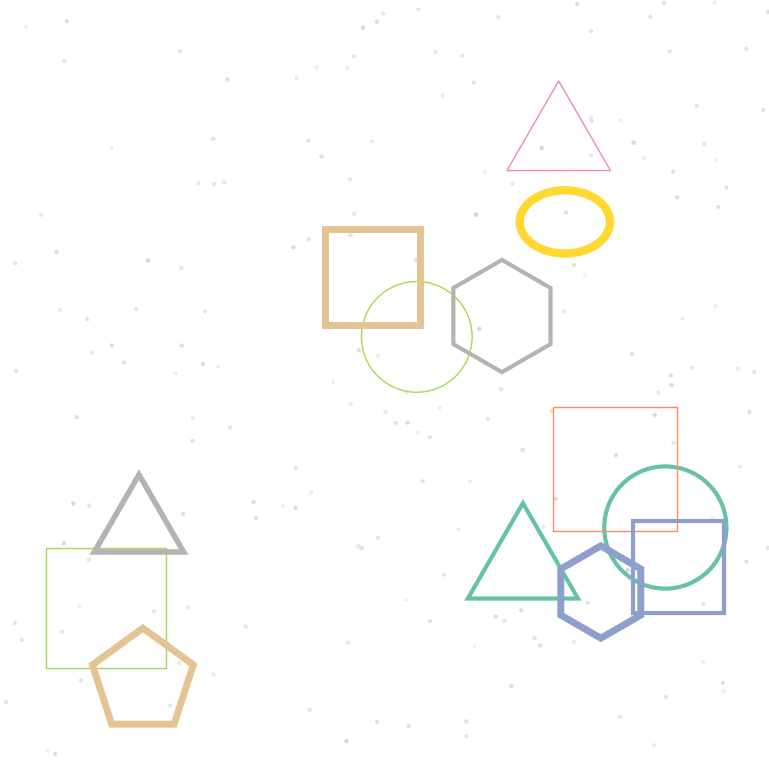[{"shape": "triangle", "thickness": 1.5, "radius": 0.41, "center": [0.679, 0.264]}, {"shape": "circle", "thickness": 1.5, "radius": 0.4, "center": [0.864, 0.315]}, {"shape": "square", "thickness": 0.5, "radius": 0.4, "center": [0.799, 0.391]}, {"shape": "hexagon", "thickness": 2.5, "radius": 0.3, "center": [0.78, 0.231]}, {"shape": "square", "thickness": 1.5, "radius": 0.3, "center": [0.881, 0.264]}, {"shape": "triangle", "thickness": 0.5, "radius": 0.39, "center": [0.726, 0.817]}, {"shape": "circle", "thickness": 0.5, "radius": 0.36, "center": [0.541, 0.563]}, {"shape": "square", "thickness": 0.5, "radius": 0.39, "center": [0.138, 0.211]}, {"shape": "oval", "thickness": 3, "radius": 0.29, "center": [0.734, 0.712]}, {"shape": "square", "thickness": 2.5, "radius": 0.31, "center": [0.484, 0.64]}, {"shape": "pentagon", "thickness": 2.5, "radius": 0.34, "center": [0.186, 0.115]}, {"shape": "triangle", "thickness": 2, "radius": 0.33, "center": [0.18, 0.317]}, {"shape": "hexagon", "thickness": 1.5, "radius": 0.36, "center": [0.652, 0.59]}]